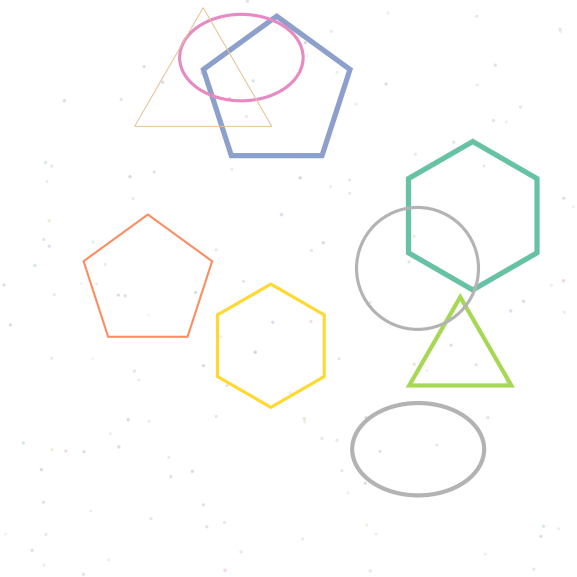[{"shape": "hexagon", "thickness": 2.5, "radius": 0.64, "center": [0.819, 0.626]}, {"shape": "pentagon", "thickness": 1, "radius": 0.59, "center": [0.256, 0.511]}, {"shape": "pentagon", "thickness": 2.5, "radius": 0.67, "center": [0.479, 0.838]}, {"shape": "oval", "thickness": 1.5, "radius": 0.53, "center": [0.418, 0.899]}, {"shape": "triangle", "thickness": 2, "radius": 0.51, "center": [0.797, 0.383]}, {"shape": "hexagon", "thickness": 1.5, "radius": 0.53, "center": [0.469, 0.4]}, {"shape": "triangle", "thickness": 0.5, "radius": 0.69, "center": [0.352, 0.849]}, {"shape": "oval", "thickness": 2, "radius": 0.57, "center": [0.724, 0.221]}, {"shape": "circle", "thickness": 1.5, "radius": 0.53, "center": [0.723, 0.534]}]